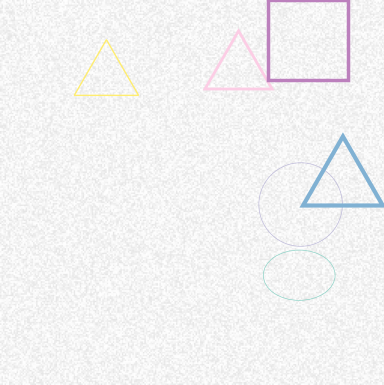[{"shape": "oval", "thickness": 0.5, "radius": 0.47, "center": [0.777, 0.285]}, {"shape": "circle", "thickness": 0.5, "radius": 0.54, "center": [0.781, 0.469]}, {"shape": "triangle", "thickness": 3, "radius": 0.6, "center": [0.891, 0.526]}, {"shape": "triangle", "thickness": 2, "radius": 0.5, "center": [0.62, 0.819]}, {"shape": "square", "thickness": 2.5, "radius": 0.52, "center": [0.8, 0.896]}, {"shape": "triangle", "thickness": 1, "radius": 0.48, "center": [0.276, 0.8]}]